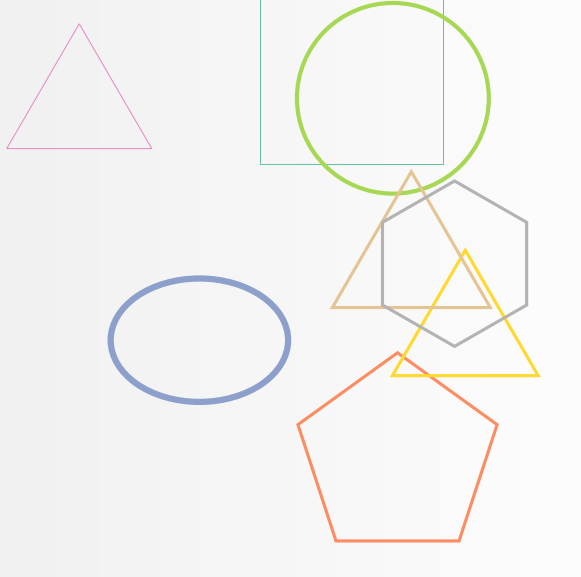[{"shape": "square", "thickness": 0.5, "radius": 0.79, "center": [0.604, 0.873]}, {"shape": "pentagon", "thickness": 1.5, "radius": 0.9, "center": [0.684, 0.208]}, {"shape": "oval", "thickness": 3, "radius": 0.76, "center": [0.343, 0.41]}, {"shape": "triangle", "thickness": 0.5, "radius": 0.72, "center": [0.136, 0.814]}, {"shape": "circle", "thickness": 2, "radius": 0.83, "center": [0.676, 0.829]}, {"shape": "triangle", "thickness": 1.5, "radius": 0.72, "center": [0.801, 0.421]}, {"shape": "triangle", "thickness": 1.5, "radius": 0.78, "center": [0.708, 0.545]}, {"shape": "hexagon", "thickness": 1.5, "radius": 0.72, "center": [0.782, 0.543]}]